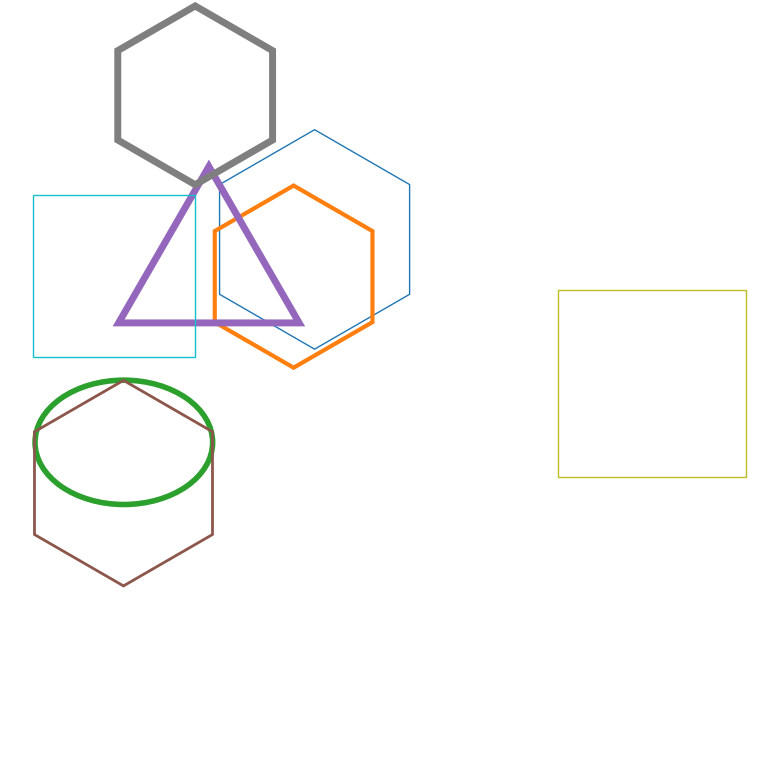[{"shape": "hexagon", "thickness": 0.5, "radius": 0.71, "center": [0.409, 0.689]}, {"shape": "hexagon", "thickness": 1.5, "radius": 0.59, "center": [0.381, 0.641]}, {"shape": "oval", "thickness": 2, "radius": 0.58, "center": [0.161, 0.426]}, {"shape": "triangle", "thickness": 2.5, "radius": 0.68, "center": [0.271, 0.648]}, {"shape": "hexagon", "thickness": 1, "radius": 0.67, "center": [0.16, 0.373]}, {"shape": "hexagon", "thickness": 2.5, "radius": 0.58, "center": [0.253, 0.876]}, {"shape": "square", "thickness": 0.5, "radius": 0.61, "center": [0.847, 0.502]}, {"shape": "square", "thickness": 0.5, "radius": 0.53, "center": [0.148, 0.642]}]